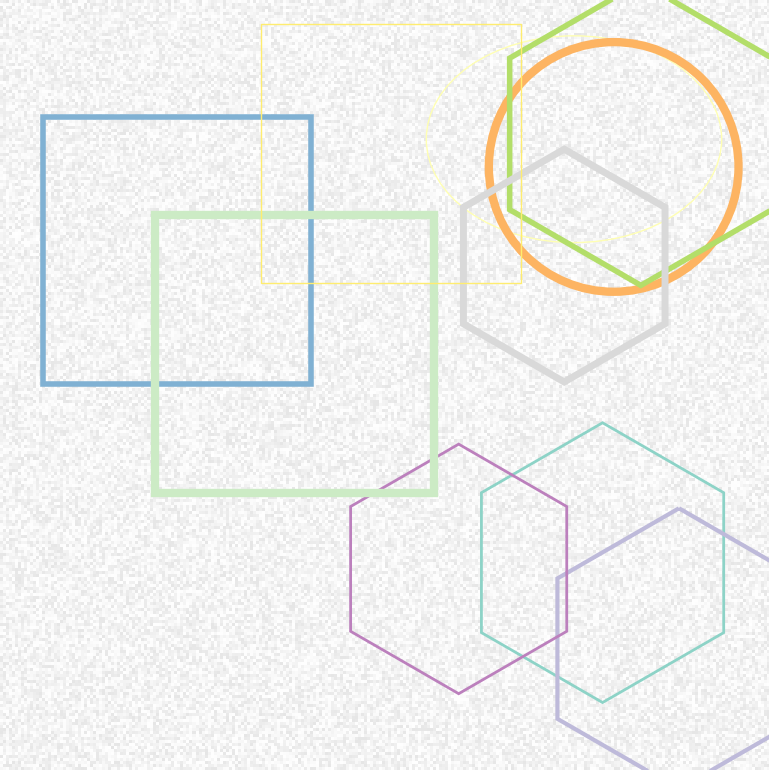[{"shape": "hexagon", "thickness": 1, "radius": 0.91, "center": [0.783, 0.269]}, {"shape": "oval", "thickness": 0.5, "radius": 0.96, "center": [0.745, 0.819]}, {"shape": "hexagon", "thickness": 1.5, "radius": 0.91, "center": [0.882, 0.158]}, {"shape": "square", "thickness": 2, "radius": 0.87, "center": [0.23, 0.675]}, {"shape": "circle", "thickness": 3, "radius": 0.81, "center": [0.797, 0.783]}, {"shape": "hexagon", "thickness": 2, "radius": 0.98, "center": [0.832, 0.826]}, {"shape": "hexagon", "thickness": 2.5, "radius": 0.76, "center": [0.733, 0.655]}, {"shape": "hexagon", "thickness": 1, "radius": 0.81, "center": [0.596, 0.261]}, {"shape": "square", "thickness": 3, "radius": 0.9, "center": [0.383, 0.54]}, {"shape": "square", "thickness": 0.5, "radius": 0.84, "center": [0.507, 0.801]}]